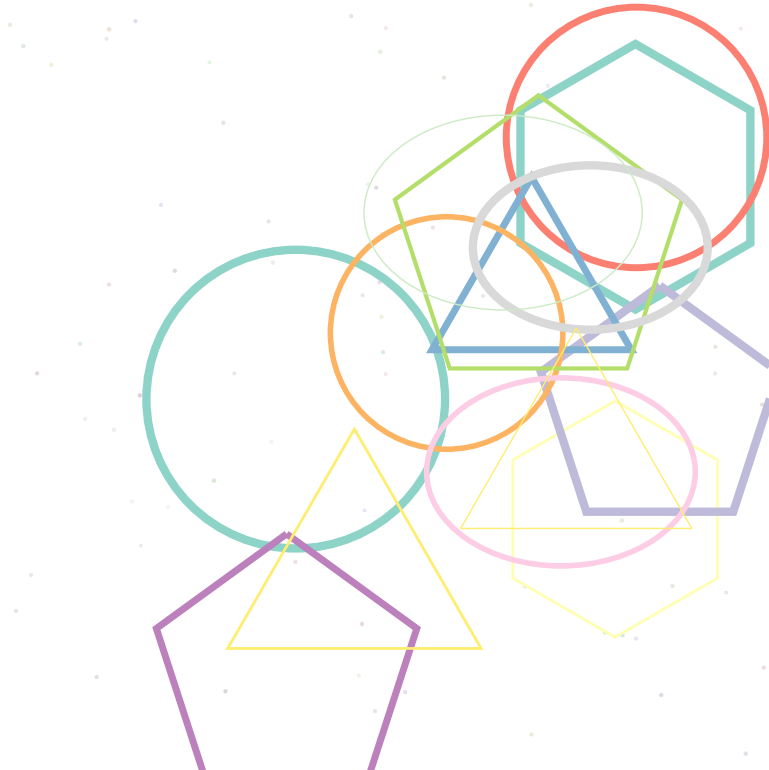[{"shape": "hexagon", "thickness": 3, "radius": 0.86, "center": [0.825, 0.77]}, {"shape": "circle", "thickness": 3, "radius": 0.97, "center": [0.384, 0.482]}, {"shape": "hexagon", "thickness": 1, "radius": 0.77, "center": [0.799, 0.326]}, {"shape": "pentagon", "thickness": 3, "radius": 0.81, "center": [0.857, 0.467]}, {"shape": "circle", "thickness": 2.5, "radius": 0.85, "center": [0.827, 0.822]}, {"shape": "triangle", "thickness": 2.5, "radius": 0.75, "center": [0.69, 0.62]}, {"shape": "circle", "thickness": 2, "radius": 0.75, "center": [0.58, 0.568]}, {"shape": "pentagon", "thickness": 1.5, "radius": 0.98, "center": [0.699, 0.68]}, {"shape": "oval", "thickness": 2, "radius": 0.87, "center": [0.729, 0.387]}, {"shape": "oval", "thickness": 3, "radius": 0.76, "center": [0.767, 0.679]}, {"shape": "pentagon", "thickness": 2.5, "radius": 0.89, "center": [0.372, 0.129]}, {"shape": "oval", "thickness": 0.5, "radius": 0.9, "center": [0.653, 0.724]}, {"shape": "triangle", "thickness": 0.5, "radius": 0.87, "center": [0.748, 0.4]}, {"shape": "triangle", "thickness": 1, "radius": 0.95, "center": [0.46, 0.253]}]